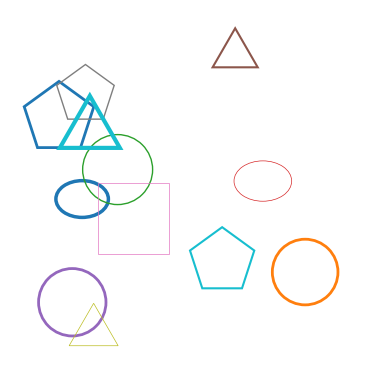[{"shape": "oval", "thickness": 2.5, "radius": 0.34, "center": [0.213, 0.483]}, {"shape": "pentagon", "thickness": 2, "radius": 0.48, "center": [0.153, 0.694]}, {"shape": "circle", "thickness": 2, "radius": 0.43, "center": [0.793, 0.293]}, {"shape": "circle", "thickness": 1, "radius": 0.45, "center": [0.306, 0.56]}, {"shape": "oval", "thickness": 0.5, "radius": 0.37, "center": [0.683, 0.53]}, {"shape": "circle", "thickness": 2, "radius": 0.44, "center": [0.188, 0.215]}, {"shape": "triangle", "thickness": 1.5, "radius": 0.34, "center": [0.611, 0.859]}, {"shape": "square", "thickness": 0.5, "radius": 0.46, "center": [0.347, 0.432]}, {"shape": "pentagon", "thickness": 1, "radius": 0.39, "center": [0.222, 0.754]}, {"shape": "triangle", "thickness": 0.5, "radius": 0.37, "center": [0.243, 0.139]}, {"shape": "triangle", "thickness": 3, "radius": 0.45, "center": [0.233, 0.661]}, {"shape": "pentagon", "thickness": 1.5, "radius": 0.44, "center": [0.577, 0.322]}]